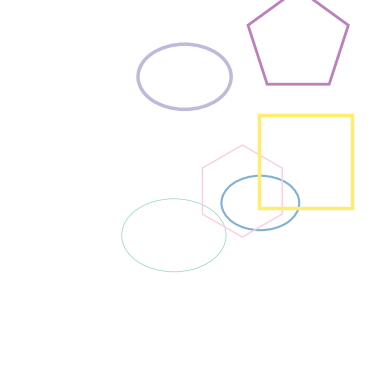[{"shape": "oval", "thickness": 0.5, "radius": 0.68, "center": [0.452, 0.389]}, {"shape": "oval", "thickness": 2.5, "radius": 0.6, "center": [0.479, 0.801]}, {"shape": "oval", "thickness": 1.5, "radius": 0.5, "center": [0.676, 0.473]}, {"shape": "hexagon", "thickness": 1, "radius": 0.6, "center": [0.629, 0.504]}, {"shape": "pentagon", "thickness": 2, "radius": 0.68, "center": [0.774, 0.892]}, {"shape": "square", "thickness": 2.5, "radius": 0.6, "center": [0.792, 0.58]}]